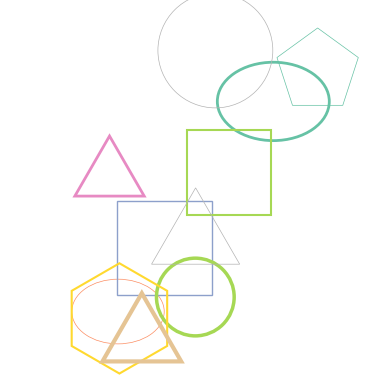[{"shape": "pentagon", "thickness": 0.5, "radius": 0.56, "center": [0.825, 0.816]}, {"shape": "oval", "thickness": 2, "radius": 0.73, "center": [0.71, 0.737]}, {"shape": "oval", "thickness": 0.5, "radius": 0.6, "center": [0.306, 0.191]}, {"shape": "square", "thickness": 1, "radius": 0.61, "center": [0.427, 0.355]}, {"shape": "triangle", "thickness": 2, "radius": 0.52, "center": [0.284, 0.543]}, {"shape": "square", "thickness": 1.5, "radius": 0.55, "center": [0.595, 0.552]}, {"shape": "circle", "thickness": 2.5, "radius": 0.5, "center": [0.507, 0.229]}, {"shape": "hexagon", "thickness": 1.5, "radius": 0.72, "center": [0.31, 0.173]}, {"shape": "triangle", "thickness": 3, "radius": 0.59, "center": [0.368, 0.12]}, {"shape": "circle", "thickness": 0.5, "radius": 0.75, "center": [0.559, 0.869]}, {"shape": "triangle", "thickness": 0.5, "radius": 0.66, "center": [0.508, 0.38]}]